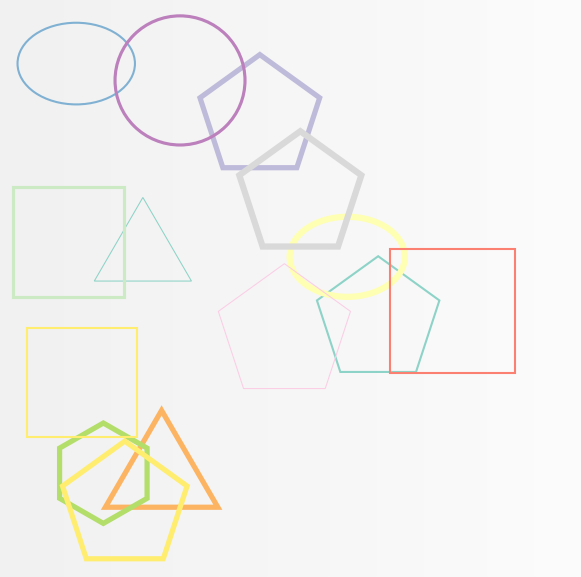[{"shape": "pentagon", "thickness": 1, "radius": 0.55, "center": [0.651, 0.445]}, {"shape": "triangle", "thickness": 0.5, "radius": 0.48, "center": [0.246, 0.561]}, {"shape": "oval", "thickness": 3, "radius": 0.5, "center": [0.597, 0.554]}, {"shape": "pentagon", "thickness": 2.5, "radius": 0.54, "center": [0.447, 0.796]}, {"shape": "square", "thickness": 1, "radius": 0.54, "center": [0.779, 0.46]}, {"shape": "oval", "thickness": 1, "radius": 0.51, "center": [0.131, 0.889]}, {"shape": "triangle", "thickness": 2.5, "radius": 0.56, "center": [0.278, 0.177]}, {"shape": "hexagon", "thickness": 2.5, "radius": 0.43, "center": [0.178, 0.18]}, {"shape": "pentagon", "thickness": 0.5, "radius": 0.6, "center": [0.489, 0.423]}, {"shape": "pentagon", "thickness": 3, "radius": 0.55, "center": [0.517, 0.662]}, {"shape": "circle", "thickness": 1.5, "radius": 0.56, "center": [0.31, 0.86]}, {"shape": "square", "thickness": 1.5, "radius": 0.48, "center": [0.117, 0.58]}, {"shape": "pentagon", "thickness": 2.5, "radius": 0.56, "center": [0.215, 0.123]}, {"shape": "square", "thickness": 1, "radius": 0.47, "center": [0.142, 0.337]}]